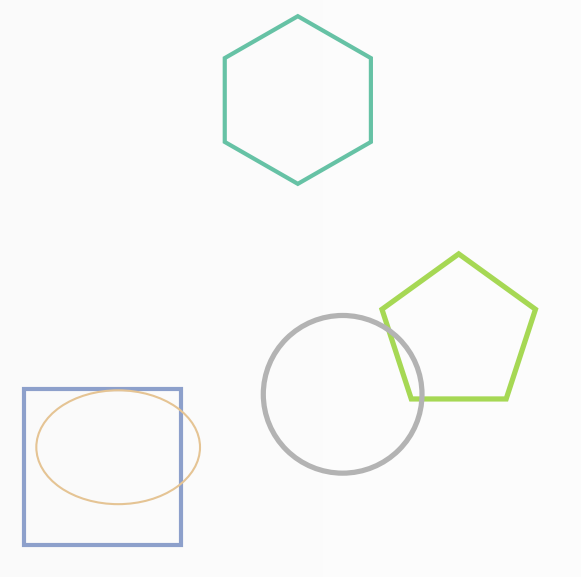[{"shape": "hexagon", "thickness": 2, "radius": 0.73, "center": [0.512, 0.826]}, {"shape": "square", "thickness": 2, "radius": 0.68, "center": [0.176, 0.191]}, {"shape": "pentagon", "thickness": 2.5, "radius": 0.69, "center": [0.789, 0.421]}, {"shape": "oval", "thickness": 1, "radius": 0.7, "center": [0.203, 0.225]}, {"shape": "circle", "thickness": 2.5, "radius": 0.68, "center": [0.59, 0.316]}]